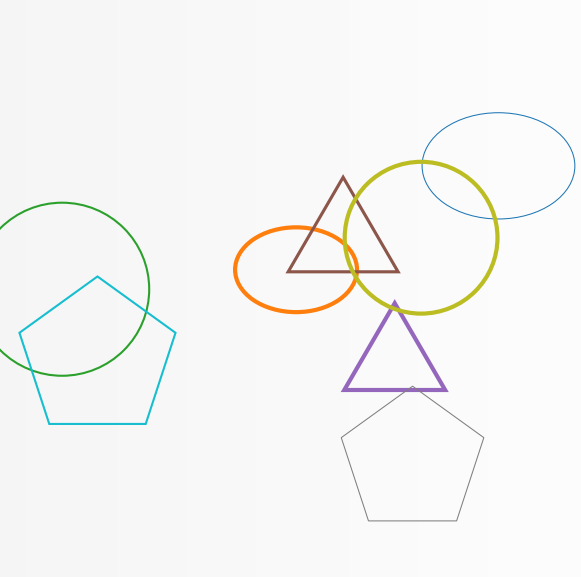[{"shape": "oval", "thickness": 0.5, "radius": 0.66, "center": [0.858, 0.712]}, {"shape": "oval", "thickness": 2, "radius": 0.52, "center": [0.509, 0.532]}, {"shape": "circle", "thickness": 1, "radius": 0.75, "center": [0.107, 0.498]}, {"shape": "triangle", "thickness": 2, "radius": 0.5, "center": [0.679, 0.374]}, {"shape": "triangle", "thickness": 1.5, "radius": 0.55, "center": [0.59, 0.583]}, {"shape": "pentagon", "thickness": 0.5, "radius": 0.64, "center": [0.71, 0.201]}, {"shape": "circle", "thickness": 2, "radius": 0.66, "center": [0.724, 0.588]}, {"shape": "pentagon", "thickness": 1, "radius": 0.71, "center": [0.168, 0.379]}]